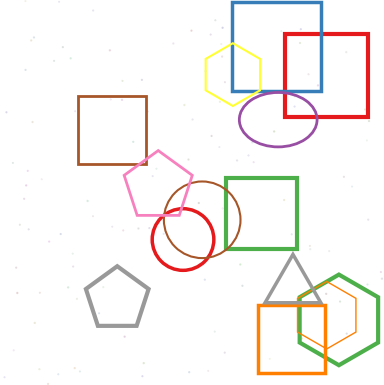[{"shape": "circle", "thickness": 2.5, "radius": 0.4, "center": [0.475, 0.378]}, {"shape": "square", "thickness": 3, "radius": 0.54, "center": [0.849, 0.804]}, {"shape": "square", "thickness": 2.5, "radius": 0.58, "center": [0.718, 0.88]}, {"shape": "hexagon", "thickness": 3, "radius": 0.59, "center": [0.88, 0.169]}, {"shape": "square", "thickness": 3, "radius": 0.46, "center": [0.678, 0.446]}, {"shape": "oval", "thickness": 2, "radius": 0.5, "center": [0.723, 0.689]}, {"shape": "square", "thickness": 2.5, "radius": 0.44, "center": [0.757, 0.119]}, {"shape": "hexagon", "thickness": 1, "radius": 0.44, "center": [0.849, 0.181]}, {"shape": "hexagon", "thickness": 1.5, "radius": 0.41, "center": [0.605, 0.806]}, {"shape": "circle", "thickness": 1.5, "radius": 0.5, "center": [0.525, 0.429]}, {"shape": "square", "thickness": 2, "radius": 0.44, "center": [0.291, 0.663]}, {"shape": "pentagon", "thickness": 2, "radius": 0.47, "center": [0.411, 0.516]}, {"shape": "pentagon", "thickness": 3, "radius": 0.43, "center": [0.305, 0.223]}, {"shape": "triangle", "thickness": 2.5, "radius": 0.42, "center": [0.761, 0.255]}]